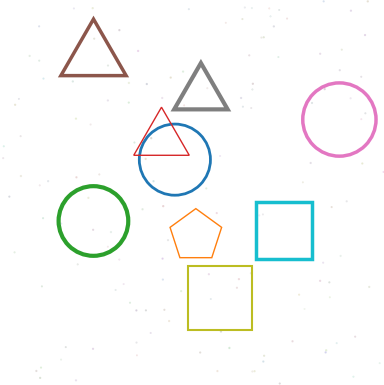[{"shape": "circle", "thickness": 2, "radius": 0.46, "center": [0.454, 0.585]}, {"shape": "pentagon", "thickness": 1, "radius": 0.35, "center": [0.509, 0.388]}, {"shape": "circle", "thickness": 3, "radius": 0.45, "center": [0.243, 0.426]}, {"shape": "triangle", "thickness": 1, "radius": 0.42, "center": [0.419, 0.638]}, {"shape": "triangle", "thickness": 2.5, "radius": 0.49, "center": [0.243, 0.852]}, {"shape": "circle", "thickness": 2.5, "radius": 0.48, "center": [0.882, 0.69]}, {"shape": "triangle", "thickness": 3, "radius": 0.4, "center": [0.522, 0.756]}, {"shape": "square", "thickness": 1.5, "radius": 0.41, "center": [0.572, 0.225]}, {"shape": "square", "thickness": 2.5, "radius": 0.36, "center": [0.737, 0.401]}]